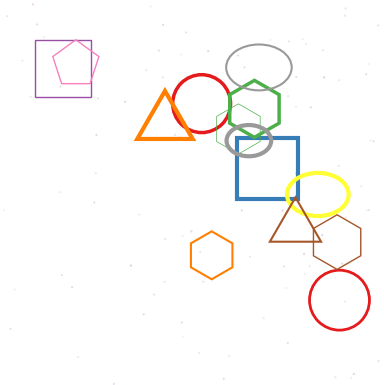[{"shape": "circle", "thickness": 2, "radius": 0.39, "center": [0.882, 0.22]}, {"shape": "circle", "thickness": 2.5, "radius": 0.38, "center": [0.524, 0.731]}, {"shape": "square", "thickness": 3, "radius": 0.4, "center": [0.696, 0.562]}, {"shape": "hexagon", "thickness": 2.5, "radius": 0.37, "center": [0.661, 0.717]}, {"shape": "hexagon", "thickness": 0.5, "radius": 0.33, "center": [0.619, 0.665]}, {"shape": "square", "thickness": 1, "radius": 0.37, "center": [0.163, 0.822]}, {"shape": "hexagon", "thickness": 1.5, "radius": 0.31, "center": [0.55, 0.337]}, {"shape": "triangle", "thickness": 3, "radius": 0.42, "center": [0.428, 0.681]}, {"shape": "oval", "thickness": 3, "radius": 0.4, "center": [0.826, 0.495]}, {"shape": "hexagon", "thickness": 1, "radius": 0.35, "center": [0.876, 0.371]}, {"shape": "triangle", "thickness": 1.5, "radius": 0.38, "center": [0.767, 0.411]}, {"shape": "pentagon", "thickness": 1, "radius": 0.31, "center": [0.197, 0.834]}, {"shape": "oval", "thickness": 3, "radius": 0.29, "center": [0.646, 0.635]}, {"shape": "oval", "thickness": 1.5, "radius": 0.43, "center": [0.673, 0.825]}]